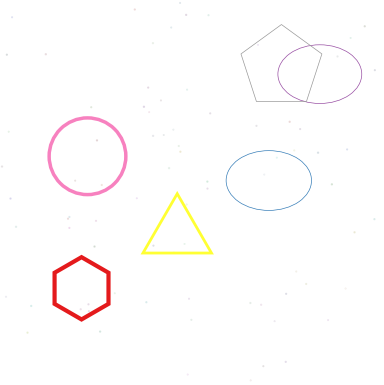[{"shape": "hexagon", "thickness": 3, "radius": 0.4, "center": [0.212, 0.251]}, {"shape": "oval", "thickness": 0.5, "radius": 0.55, "center": [0.698, 0.531]}, {"shape": "oval", "thickness": 0.5, "radius": 0.54, "center": [0.831, 0.807]}, {"shape": "triangle", "thickness": 2, "radius": 0.51, "center": [0.46, 0.394]}, {"shape": "circle", "thickness": 2.5, "radius": 0.5, "center": [0.227, 0.594]}, {"shape": "pentagon", "thickness": 0.5, "radius": 0.55, "center": [0.731, 0.826]}]